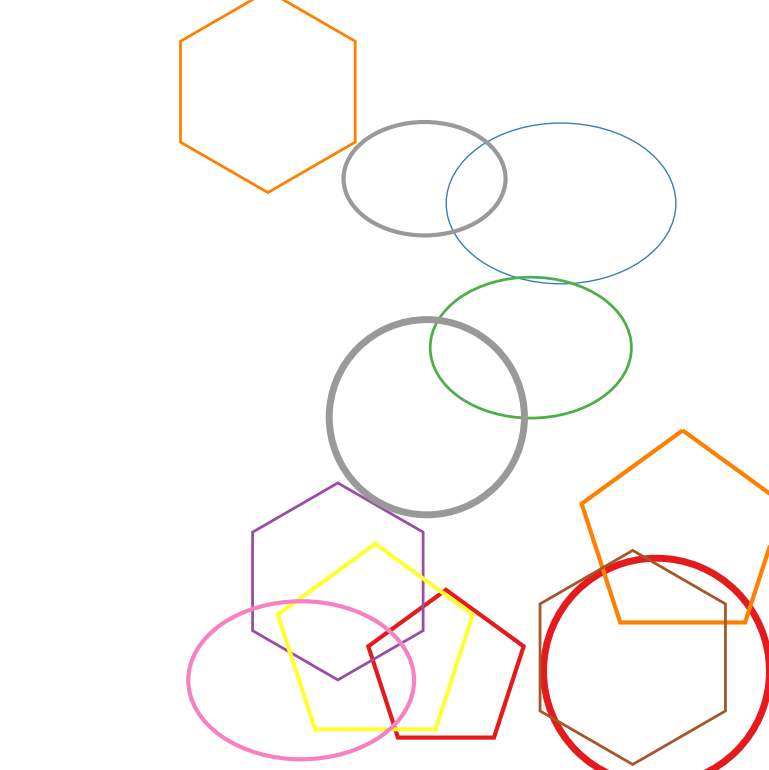[{"shape": "pentagon", "thickness": 1.5, "radius": 0.53, "center": [0.579, 0.128]}, {"shape": "circle", "thickness": 2.5, "radius": 0.73, "center": [0.853, 0.128]}, {"shape": "oval", "thickness": 0.5, "radius": 0.75, "center": [0.729, 0.736]}, {"shape": "oval", "thickness": 1, "radius": 0.65, "center": [0.689, 0.549]}, {"shape": "hexagon", "thickness": 1, "radius": 0.64, "center": [0.439, 0.245]}, {"shape": "hexagon", "thickness": 1, "radius": 0.65, "center": [0.348, 0.881]}, {"shape": "pentagon", "thickness": 1.5, "radius": 0.69, "center": [0.887, 0.303]}, {"shape": "pentagon", "thickness": 1.5, "radius": 0.67, "center": [0.487, 0.161]}, {"shape": "hexagon", "thickness": 1, "radius": 0.69, "center": [0.822, 0.146]}, {"shape": "oval", "thickness": 1.5, "radius": 0.73, "center": [0.391, 0.117]}, {"shape": "oval", "thickness": 1.5, "radius": 0.53, "center": [0.551, 0.768]}, {"shape": "circle", "thickness": 2.5, "radius": 0.63, "center": [0.554, 0.458]}]